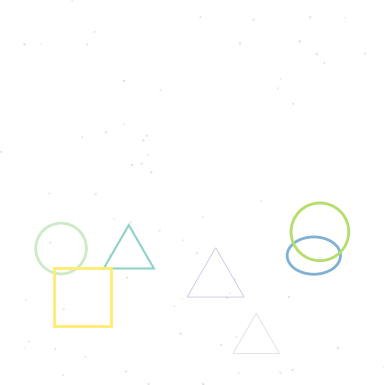[{"shape": "triangle", "thickness": 1.5, "radius": 0.38, "center": [0.335, 0.34]}, {"shape": "triangle", "thickness": 0.5, "radius": 0.43, "center": [0.56, 0.271]}, {"shape": "oval", "thickness": 2, "radius": 0.35, "center": [0.815, 0.336]}, {"shape": "circle", "thickness": 2, "radius": 0.37, "center": [0.831, 0.398]}, {"shape": "triangle", "thickness": 0.5, "radius": 0.35, "center": [0.666, 0.117]}, {"shape": "circle", "thickness": 2, "radius": 0.33, "center": [0.159, 0.355]}, {"shape": "square", "thickness": 2, "radius": 0.38, "center": [0.214, 0.228]}]